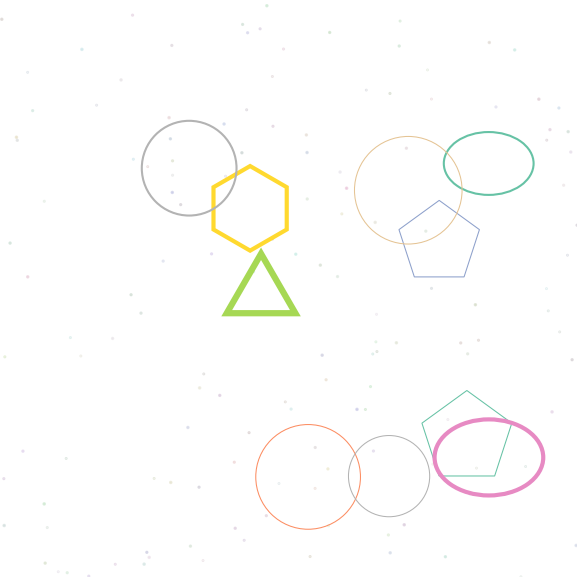[{"shape": "oval", "thickness": 1, "radius": 0.39, "center": [0.846, 0.716]}, {"shape": "pentagon", "thickness": 0.5, "radius": 0.41, "center": [0.808, 0.241]}, {"shape": "circle", "thickness": 0.5, "radius": 0.45, "center": [0.534, 0.173]}, {"shape": "pentagon", "thickness": 0.5, "radius": 0.37, "center": [0.761, 0.579]}, {"shape": "oval", "thickness": 2, "radius": 0.47, "center": [0.847, 0.207]}, {"shape": "triangle", "thickness": 3, "radius": 0.34, "center": [0.452, 0.491]}, {"shape": "hexagon", "thickness": 2, "radius": 0.37, "center": [0.433, 0.638]}, {"shape": "circle", "thickness": 0.5, "radius": 0.47, "center": [0.707, 0.67]}, {"shape": "circle", "thickness": 0.5, "radius": 0.35, "center": [0.674, 0.175]}, {"shape": "circle", "thickness": 1, "radius": 0.41, "center": [0.328, 0.708]}]